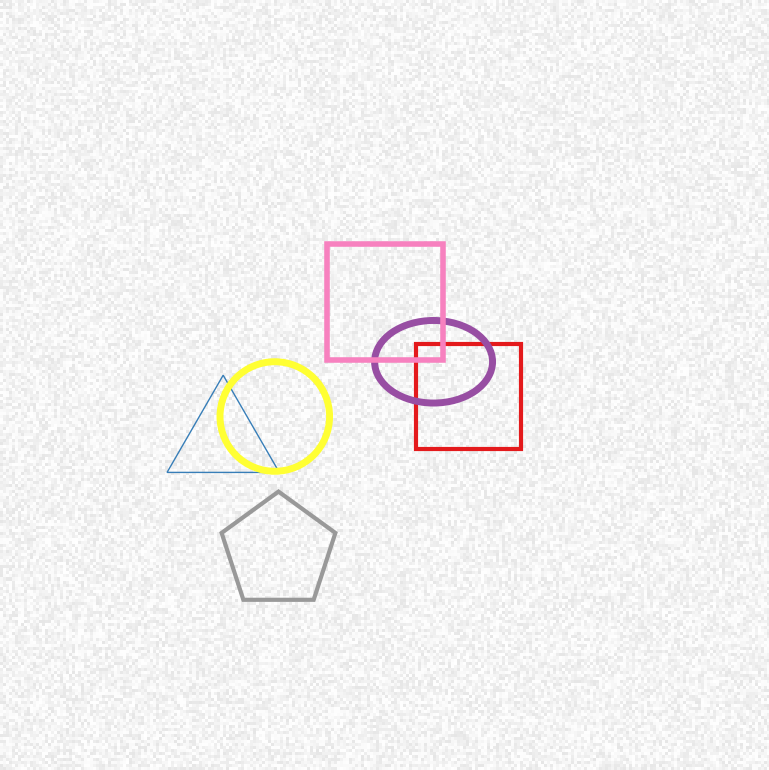[{"shape": "square", "thickness": 1.5, "radius": 0.34, "center": [0.609, 0.485]}, {"shape": "triangle", "thickness": 0.5, "radius": 0.42, "center": [0.29, 0.429]}, {"shape": "oval", "thickness": 2.5, "radius": 0.38, "center": [0.563, 0.53]}, {"shape": "circle", "thickness": 2.5, "radius": 0.36, "center": [0.357, 0.459]}, {"shape": "square", "thickness": 2, "radius": 0.38, "center": [0.5, 0.608]}, {"shape": "pentagon", "thickness": 1.5, "radius": 0.39, "center": [0.362, 0.284]}]